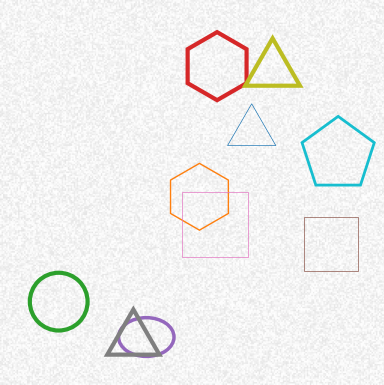[{"shape": "triangle", "thickness": 0.5, "radius": 0.36, "center": [0.654, 0.658]}, {"shape": "hexagon", "thickness": 1, "radius": 0.43, "center": [0.518, 0.489]}, {"shape": "circle", "thickness": 3, "radius": 0.38, "center": [0.152, 0.217]}, {"shape": "hexagon", "thickness": 3, "radius": 0.44, "center": [0.564, 0.828]}, {"shape": "oval", "thickness": 2.5, "radius": 0.36, "center": [0.38, 0.125]}, {"shape": "square", "thickness": 0.5, "radius": 0.35, "center": [0.859, 0.367]}, {"shape": "square", "thickness": 0.5, "radius": 0.42, "center": [0.558, 0.417]}, {"shape": "triangle", "thickness": 3, "radius": 0.39, "center": [0.346, 0.118]}, {"shape": "triangle", "thickness": 3, "radius": 0.41, "center": [0.708, 0.818]}, {"shape": "pentagon", "thickness": 2, "radius": 0.49, "center": [0.878, 0.599]}]